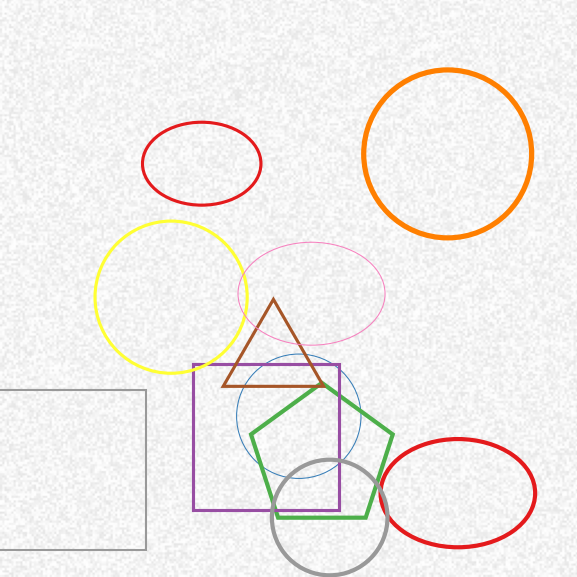[{"shape": "oval", "thickness": 2, "radius": 0.67, "center": [0.793, 0.145]}, {"shape": "oval", "thickness": 1.5, "radius": 0.51, "center": [0.349, 0.716]}, {"shape": "circle", "thickness": 0.5, "radius": 0.54, "center": [0.517, 0.278]}, {"shape": "pentagon", "thickness": 2, "radius": 0.65, "center": [0.557, 0.207]}, {"shape": "square", "thickness": 1.5, "radius": 0.63, "center": [0.461, 0.243]}, {"shape": "circle", "thickness": 2.5, "radius": 0.73, "center": [0.775, 0.733]}, {"shape": "circle", "thickness": 1.5, "radius": 0.66, "center": [0.296, 0.485]}, {"shape": "triangle", "thickness": 1.5, "radius": 0.5, "center": [0.473, 0.38]}, {"shape": "oval", "thickness": 0.5, "radius": 0.64, "center": [0.539, 0.491]}, {"shape": "square", "thickness": 1, "radius": 0.7, "center": [0.114, 0.185]}, {"shape": "circle", "thickness": 2, "radius": 0.5, "center": [0.571, 0.103]}]